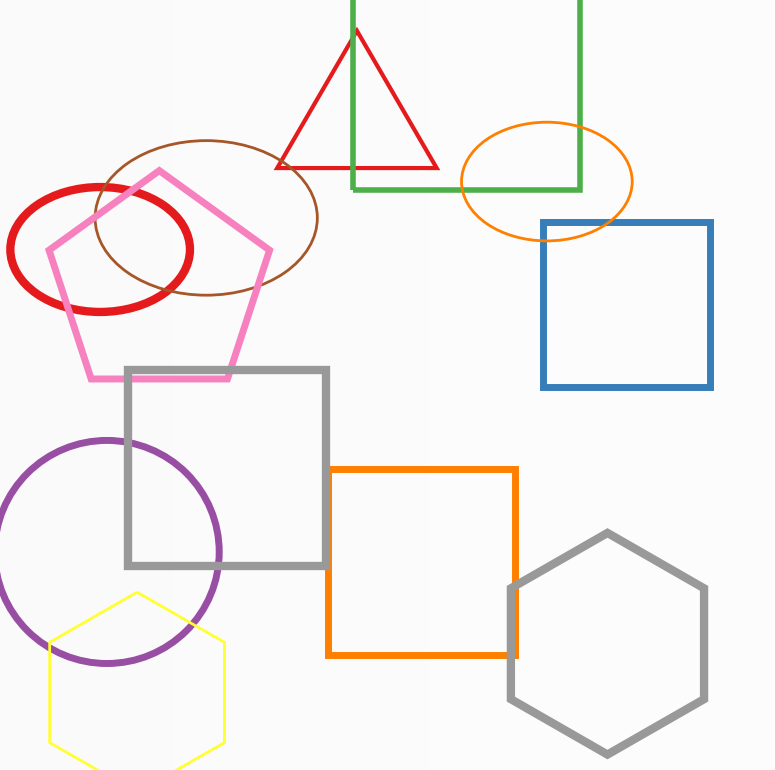[{"shape": "oval", "thickness": 3, "radius": 0.58, "center": [0.129, 0.676]}, {"shape": "triangle", "thickness": 1.5, "radius": 0.59, "center": [0.461, 0.841]}, {"shape": "square", "thickness": 2.5, "radius": 0.54, "center": [0.809, 0.605]}, {"shape": "square", "thickness": 2, "radius": 0.73, "center": [0.602, 0.9]}, {"shape": "circle", "thickness": 2.5, "radius": 0.72, "center": [0.138, 0.283]}, {"shape": "square", "thickness": 2.5, "radius": 0.6, "center": [0.544, 0.27]}, {"shape": "oval", "thickness": 1, "radius": 0.55, "center": [0.706, 0.764]}, {"shape": "hexagon", "thickness": 1, "radius": 0.65, "center": [0.177, 0.101]}, {"shape": "oval", "thickness": 1, "radius": 0.72, "center": [0.266, 0.717]}, {"shape": "pentagon", "thickness": 2.5, "radius": 0.75, "center": [0.206, 0.629]}, {"shape": "hexagon", "thickness": 3, "radius": 0.72, "center": [0.784, 0.164]}, {"shape": "square", "thickness": 3, "radius": 0.64, "center": [0.293, 0.392]}]